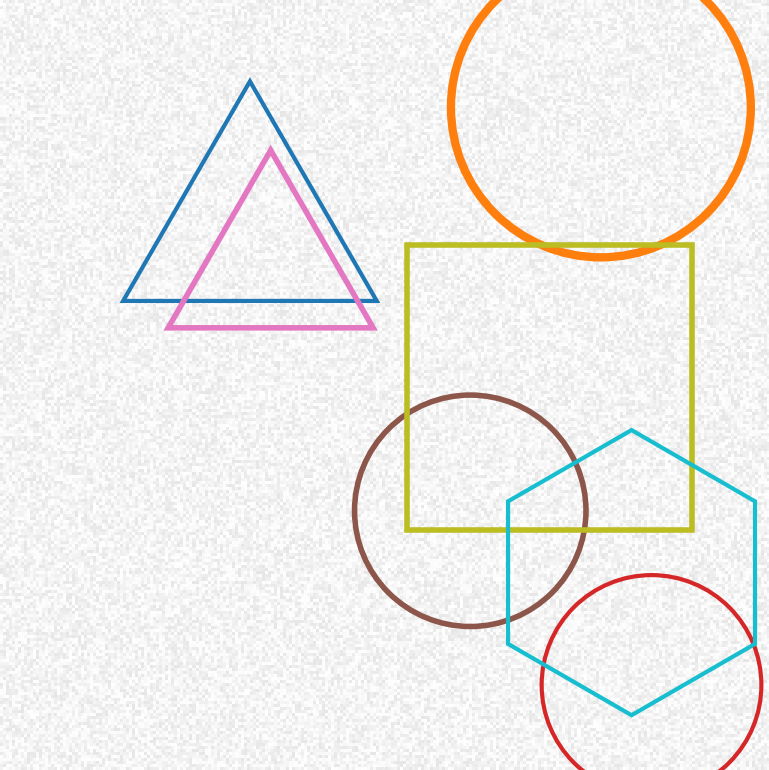[{"shape": "triangle", "thickness": 1.5, "radius": 0.95, "center": [0.325, 0.704]}, {"shape": "circle", "thickness": 3, "radius": 0.97, "center": [0.78, 0.861]}, {"shape": "circle", "thickness": 1.5, "radius": 0.71, "center": [0.846, 0.11]}, {"shape": "circle", "thickness": 2, "radius": 0.75, "center": [0.611, 0.337]}, {"shape": "triangle", "thickness": 2, "radius": 0.77, "center": [0.352, 0.651]}, {"shape": "square", "thickness": 2, "radius": 0.92, "center": [0.713, 0.497]}, {"shape": "hexagon", "thickness": 1.5, "radius": 0.93, "center": [0.82, 0.256]}]